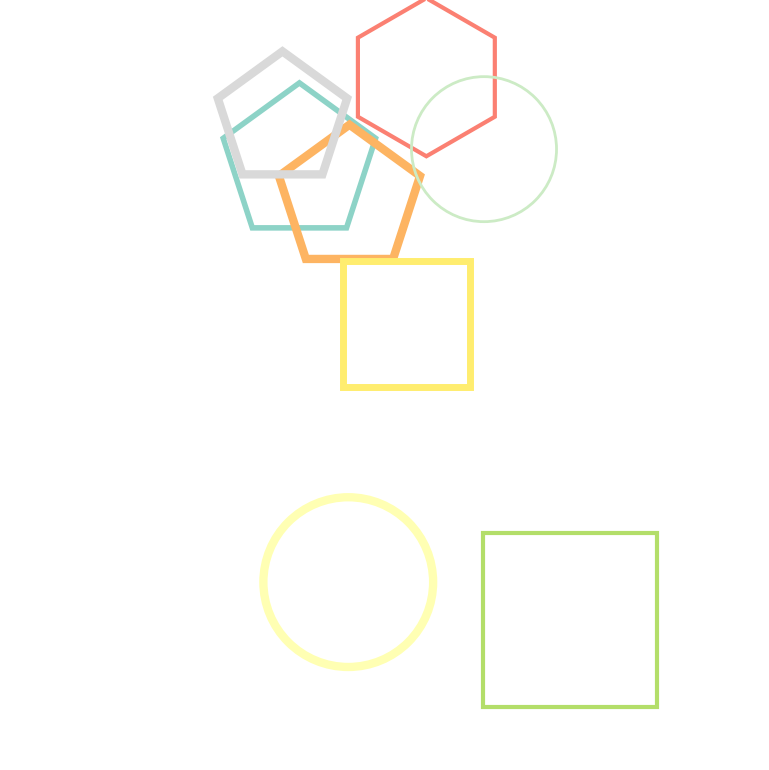[{"shape": "pentagon", "thickness": 2, "radius": 0.52, "center": [0.389, 0.788]}, {"shape": "circle", "thickness": 3, "radius": 0.55, "center": [0.452, 0.244]}, {"shape": "hexagon", "thickness": 1.5, "radius": 0.51, "center": [0.554, 0.9]}, {"shape": "pentagon", "thickness": 3, "radius": 0.48, "center": [0.454, 0.742]}, {"shape": "square", "thickness": 1.5, "radius": 0.56, "center": [0.74, 0.195]}, {"shape": "pentagon", "thickness": 3, "radius": 0.44, "center": [0.367, 0.845]}, {"shape": "circle", "thickness": 1, "radius": 0.47, "center": [0.629, 0.806]}, {"shape": "square", "thickness": 2.5, "radius": 0.41, "center": [0.528, 0.579]}]